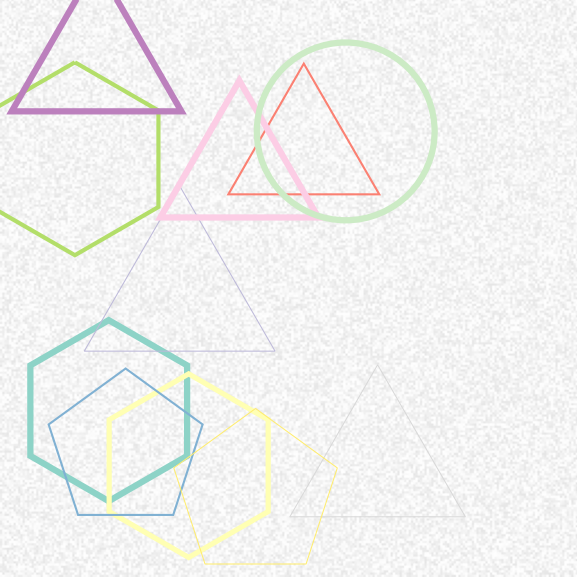[{"shape": "hexagon", "thickness": 3, "radius": 0.78, "center": [0.188, 0.288]}, {"shape": "hexagon", "thickness": 2.5, "radius": 0.79, "center": [0.327, 0.193]}, {"shape": "triangle", "thickness": 0.5, "radius": 0.95, "center": [0.311, 0.486]}, {"shape": "triangle", "thickness": 1, "radius": 0.75, "center": [0.526, 0.738]}, {"shape": "pentagon", "thickness": 1, "radius": 0.7, "center": [0.218, 0.221]}, {"shape": "hexagon", "thickness": 2, "radius": 0.83, "center": [0.13, 0.724]}, {"shape": "triangle", "thickness": 3, "radius": 0.79, "center": [0.414, 0.702]}, {"shape": "triangle", "thickness": 0.5, "radius": 0.88, "center": [0.654, 0.192]}, {"shape": "triangle", "thickness": 3, "radius": 0.85, "center": [0.167, 0.891]}, {"shape": "circle", "thickness": 3, "radius": 0.77, "center": [0.599, 0.772]}, {"shape": "pentagon", "thickness": 0.5, "radius": 0.74, "center": [0.443, 0.143]}]